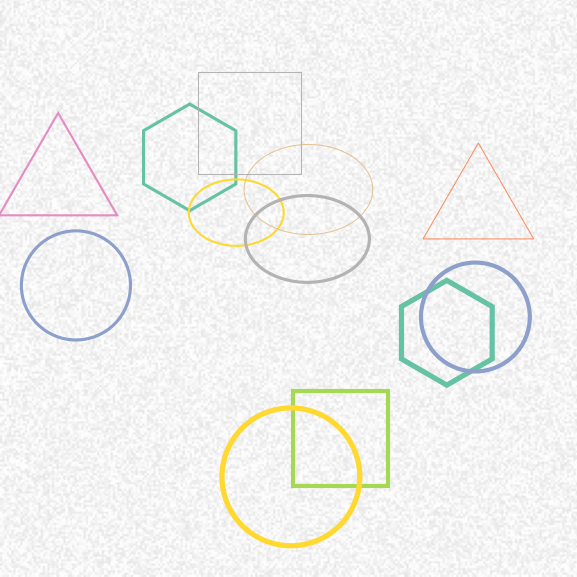[{"shape": "hexagon", "thickness": 2.5, "radius": 0.45, "center": [0.774, 0.423]}, {"shape": "hexagon", "thickness": 1.5, "radius": 0.46, "center": [0.328, 0.727]}, {"shape": "triangle", "thickness": 0.5, "radius": 0.55, "center": [0.828, 0.641]}, {"shape": "circle", "thickness": 1.5, "radius": 0.47, "center": [0.132, 0.505]}, {"shape": "circle", "thickness": 2, "radius": 0.47, "center": [0.823, 0.45]}, {"shape": "triangle", "thickness": 1, "radius": 0.59, "center": [0.101, 0.685]}, {"shape": "square", "thickness": 2, "radius": 0.41, "center": [0.589, 0.239]}, {"shape": "circle", "thickness": 2.5, "radius": 0.6, "center": [0.504, 0.173]}, {"shape": "oval", "thickness": 1, "radius": 0.41, "center": [0.409, 0.631]}, {"shape": "oval", "thickness": 0.5, "radius": 0.56, "center": [0.534, 0.671]}, {"shape": "square", "thickness": 0.5, "radius": 0.44, "center": [0.432, 0.786]}, {"shape": "oval", "thickness": 1.5, "radius": 0.54, "center": [0.532, 0.585]}]